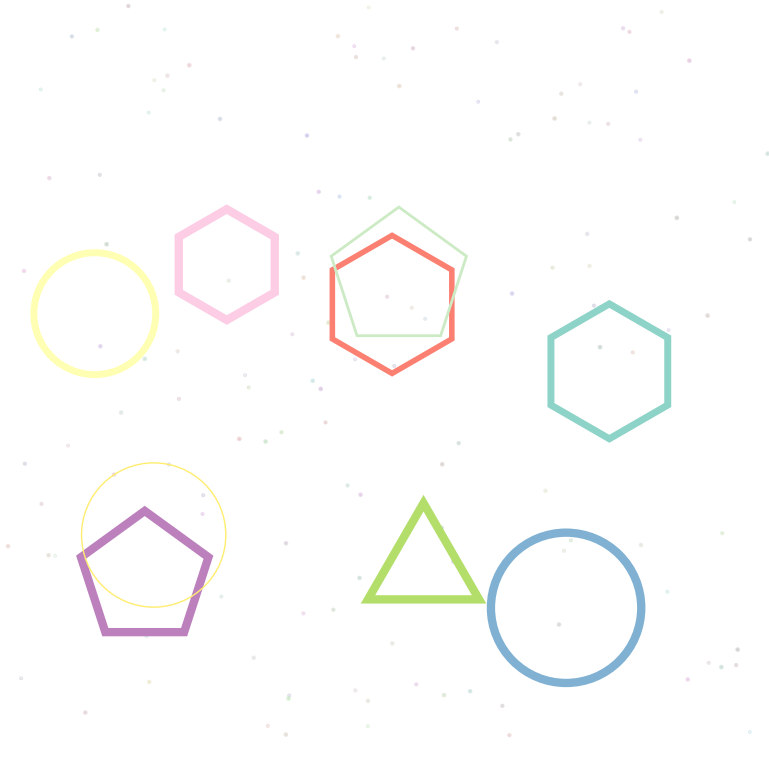[{"shape": "hexagon", "thickness": 2.5, "radius": 0.44, "center": [0.791, 0.518]}, {"shape": "circle", "thickness": 2.5, "radius": 0.4, "center": [0.123, 0.593]}, {"shape": "hexagon", "thickness": 2, "radius": 0.45, "center": [0.509, 0.605]}, {"shape": "circle", "thickness": 3, "radius": 0.49, "center": [0.735, 0.211]}, {"shape": "triangle", "thickness": 3, "radius": 0.42, "center": [0.55, 0.263]}, {"shape": "hexagon", "thickness": 3, "radius": 0.36, "center": [0.295, 0.656]}, {"shape": "pentagon", "thickness": 3, "radius": 0.44, "center": [0.188, 0.249]}, {"shape": "pentagon", "thickness": 1, "radius": 0.46, "center": [0.518, 0.639]}, {"shape": "circle", "thickness": 0.5, "radius": 0.47, "center": [0.2, 0.305]}]